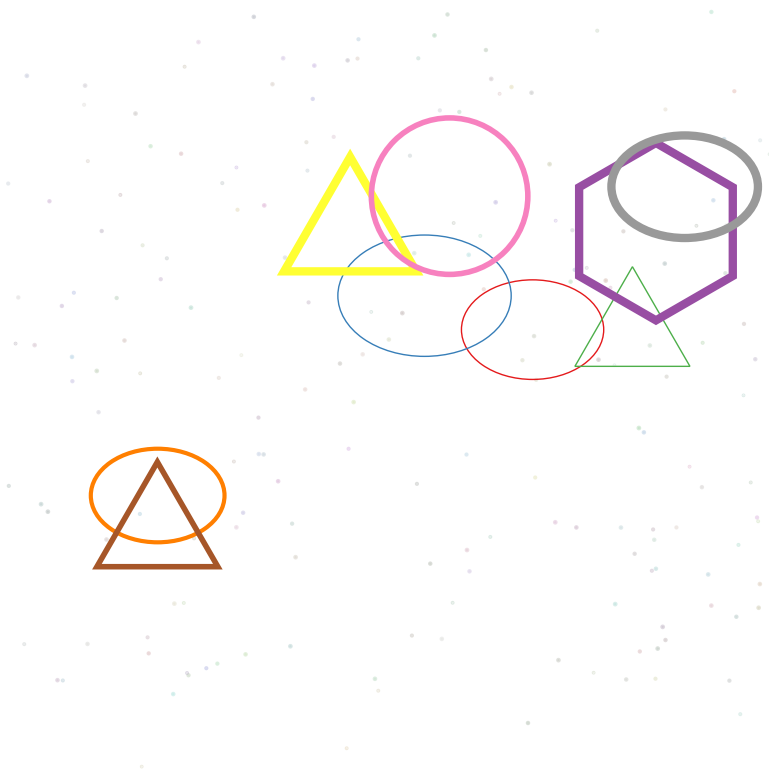[{"shape": "oval", "thickness": 0.5, "radius": 0.46, "center": [0.692, 0.572]}, {"shape": "oval", "thickness": 0.5, "radius": 0.56, "center": [0.551, 0.616]}, {"shape": "triangle", "thickness": 0.5, "radius": 0.43, "center": [0.821, 0.567]}, {"shape": "hexagon", "thickness": 3, "radius": 0.58, "center": [0.852, 0.699]}, {"shape": "oval", "thickness": 1.5, "radius": 0.43, "center": [0.205, 0.356]}, {"shape": "triangle", "thickness": 3, "radius": 0.5, "center": [0.455, 0.697]}, {"shape": "triangle", "thickness": 2, "radius": 0.45, "center": [0.204, 0.309]}, {"shape": "circle", "thickness": 2, "radius": 0.51, "center": [0.584, 0.745]}, {"shape": "oval", "thickness": 3, "radius": 0.48, "center": [0.889, 0.758]}]